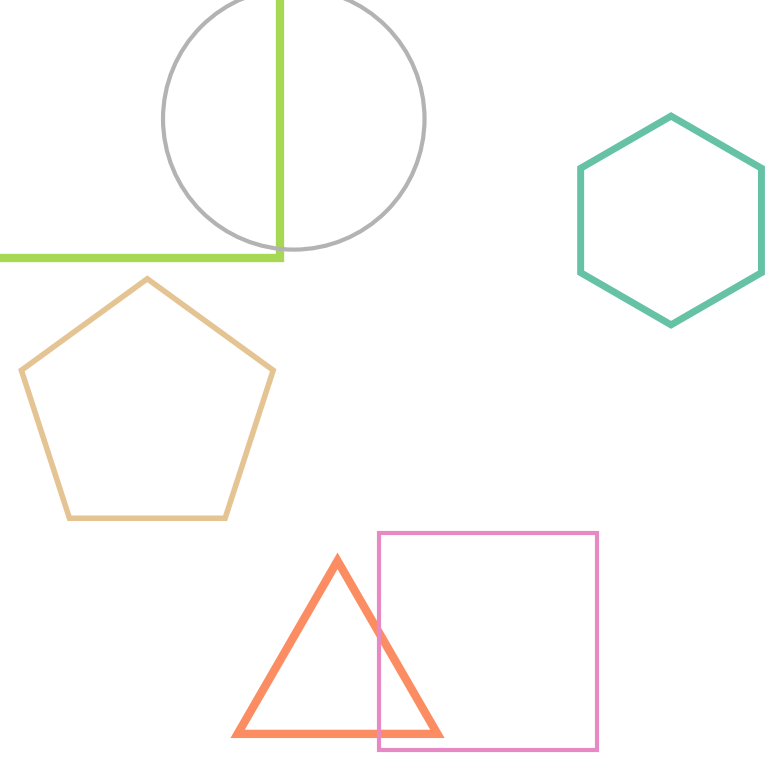[{"shape": "hexagon", "thickness": 2.5, "radius": 0.68, "center": [0.872, 0.714]}, {"shape": "triangle", "thickness": 3, "radius": 0.75, "center": [0.438, 0.122]}, {"shape": "square", "thickness": 1.5, "radius": 0.7, "center": [0.634, 0.167]}, {"shape": "square", "thickness": 3, "radius": 0.99, "center": [0.165, 0.863]}, {"shape": "pentagon", "thickness": 2, "radius": 0.86, "center": [0.191, 0.466]}, {"shape": "circle", "thickness": 1.5, "radius": 0.85, "center": [0.382, 0.846]}]